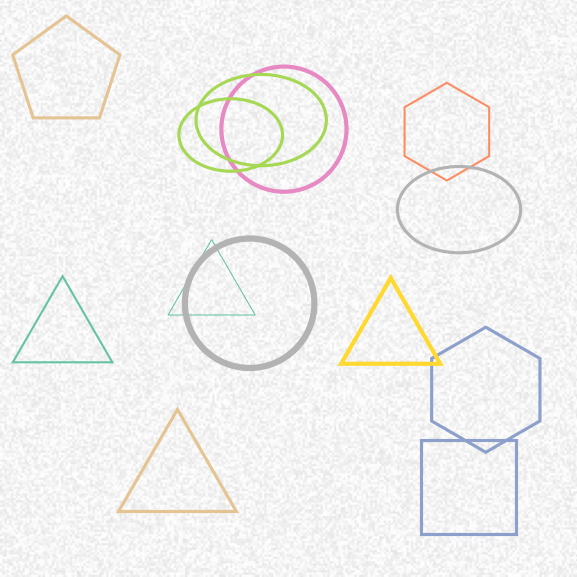[{"shape": "triangle", "thickness": 0.5, "radius": 0.44, "center": [0.366, 0.497]}, {"shape": "triangle", "thickness": 1, "radius": 0.5, "center": [0.108, 0.422]}, {"shape": "hexagon", "thickness": 1, "radius": 0.42, "center": [0.774, 0.771]}, {"shape": "square", "thickness": 1.5, "radius": 0.41, "center": [0.811, 0.156]}, {"shape": "hexagon", "thickness": 1.5, "radius": 0.54, "center": [0.841, 0.324]}, {"shape": "circle", "thickness": 2, "radius": 0.54, "center": [0.492, 0.775]}, {"shape": "oval", "thickness": 1.5, "radius": 0.45, "center": [0.4, 0.765]}, {"shape": "oval", "thickness": 1.5, "radius": 0.56, "center": [0.452, 0.791]}, {"shape": "triangle", "thickness": 2, "radius": 0.5, "center": [0.677, 0.419]}, {"shape": "triangle", "thickness": 1.5, "radius": 0.59, "center": [0.307, 0.172]}, {"shape": "pentagon", "thickness": 1.5, "radius": 0.49, "center": [0.115, 0.874]}, {"shape": "oval", "thickness": 1.5, "radius": 0.53, "center": [0.795, 0.636]}, {"shape": "circle", "thickness": 3, "radius": 0.56, "center": [0.432, 0.474]}]